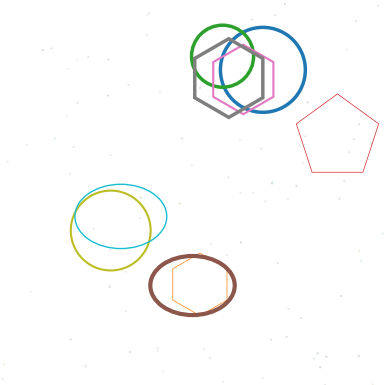[{"shape": "circle", "thickness": 2.5, "radius": 0.55, "center": [0.683, 0.819]}, {"shape": "hexagon", "thickness": 0.5, "radius": 0.41, "center": [0.519, 0.261]}, {"shape": "circle", "thickness": 2.5, "radius": 0.4, "center": [0.578, 0.854]}, {"shape": "pentagon", "thickness": 0.5, "radius": 0.56, "center": [0.877, 0.644]}, {"shape": "oval", "thickness": 3, "radius": 0.55, "center": [0.5, 0.258]}, {"shape": "hexagon", "thickness": 1.5, "radius": 0.45, "center": [0.632, 0.794]}, {"shape": "hexagon", "thickness": 2.5, "radius": 0.51, "center": [0.594, 0.797]}, {"shape": "circle", "thickness": 1.5, "radius": 0.52, "center": [0.288, 0.401]}, {"shape": "oval", "thickness": 1, "radius": 0.6, "center": [0.314, 0.438]}]